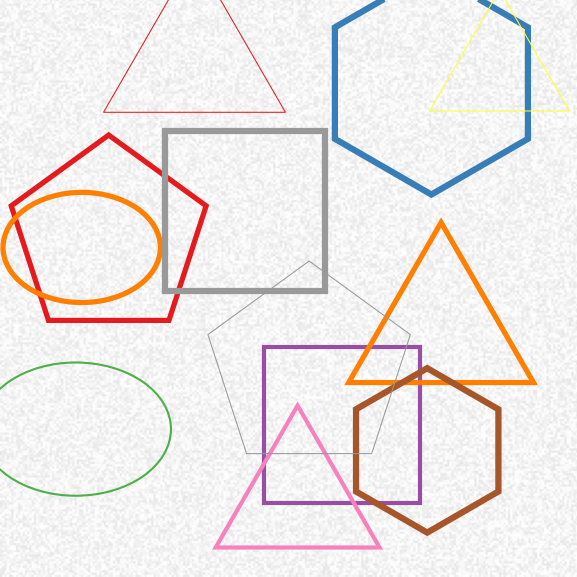[{"shape": "pentagon", "thickness": 2.5, "radius": 0.89, "center": [0.188, 0.588]}, {"shape": "triangle", "thickness": 0.5, "radius": 0.91, "center": [0.337, 0.896]}, {"shape": "hexagon", "thickness": 3, "radius": 0.96, "center": [0.747, 0.855]}, {"shape": "oval", "thickness": 1, "radius": 0.82, "center": [0.131, 0.256]}, {"shape": "square", "thickness": 2, "radius": 0.68, "center": [0.593, 0.264]}, {"shape": "oval", "thickness": 2.5, "radius": 0.68, "center": [0.142, 0.571]}, {"shape": "triangle", "thickness": 2.5, "radius": 0.92, "center": [0.764, 0.429]}, {"shape": "triangle", "thickness": 0.5, "radius": 0.7, "center": [0.865, 0.877]}, {"shape": "hexagon", "thickness": 3, "radius": 0.71, "center": [0.74, 0.219]}, {"shape": "triangle", "thickness": 2, "radius": 0.82, "center": [0.515, 0.133]}, {"shape": "square", "thickness": 3, "radius": 0.69, "center": [0.424, 0.634]}, {"shape": "pentagon", "thickness": 0.5, "radius": 0.92, "center": [0.535, 0.363]}]